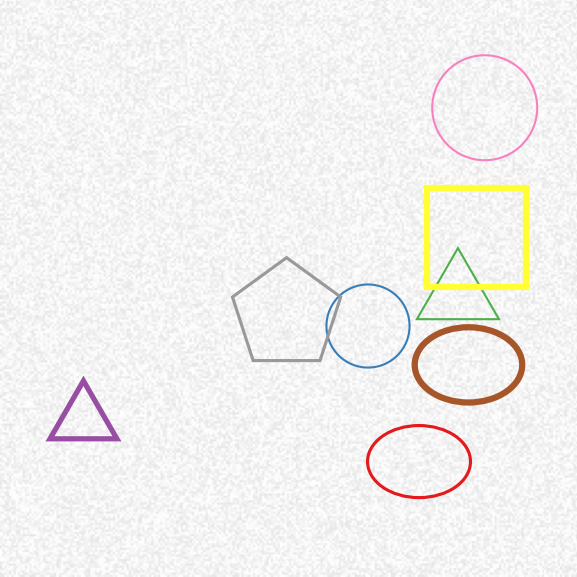[{"shape": "oval", "thickness": 1.5, "radius": 0.45, "center": [0.726, 0.2]}, {"shape": "circle", "thickness": 1, "radius": 0.36, "center": [0.637, 0.435]}, {"shape": "triangle", "thickness": 1, "radius": 0.41, "center": [0.793, 0.487]}, {"shape": "triangle", "thickness": 2.5, "radius": 0.33, "center": [0.145, 0.273]}, {"shape": "square", "thickness": 3, "radius": 0.43, "center": [0.825, 0.588]}, {"shape": "oval", "thickness": 3, "radius": 0.47, "center": [0.811, 0.367]}, {"shape": "circle", "thickness": 1, "radius": 0.45, "center": [0.839, 0.813]}, {"shape": "pentagon", "thickness": 1.5, "radius": 0.49, "center": [0.496, 0.454]}]